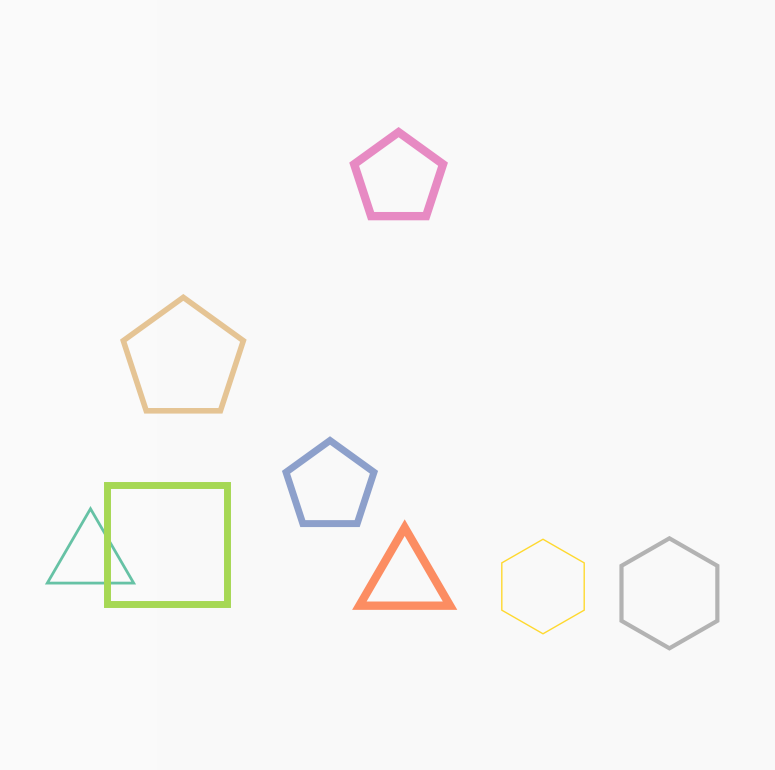[{"shape": "triangle", "thickness": 1, "radius": 0.32, "center": [0.117, 0.275]}, {"shape": "triangle", "thickness": 3, "radius": 0.34, "center": [0.522, 0.247]}, {"shape": "pentagon", "thickness": 2.5, "radius": 0.3, "center": [0.426, 0.368]}, {"shape": "pentagon", "thickness": 3, "radius": 0.3, "center": [0.514, 0.768]}, {"shape": "square", "thickness": 2.5, "radius": 0.39, "center": [0.216, 0.293]}, {"shape": "hexagon", "thickness": 0.5, "radius": 0.31, "center": [0.701, 0.238]}, {"shape": "pentagon", "thickness": 2, "radius": 0.41, "center": [0.237, 0.532]}, {"shape": "hexagon", "thickness": 1.5, "radius": 0.36, "center": [0.864, 0.229]}]